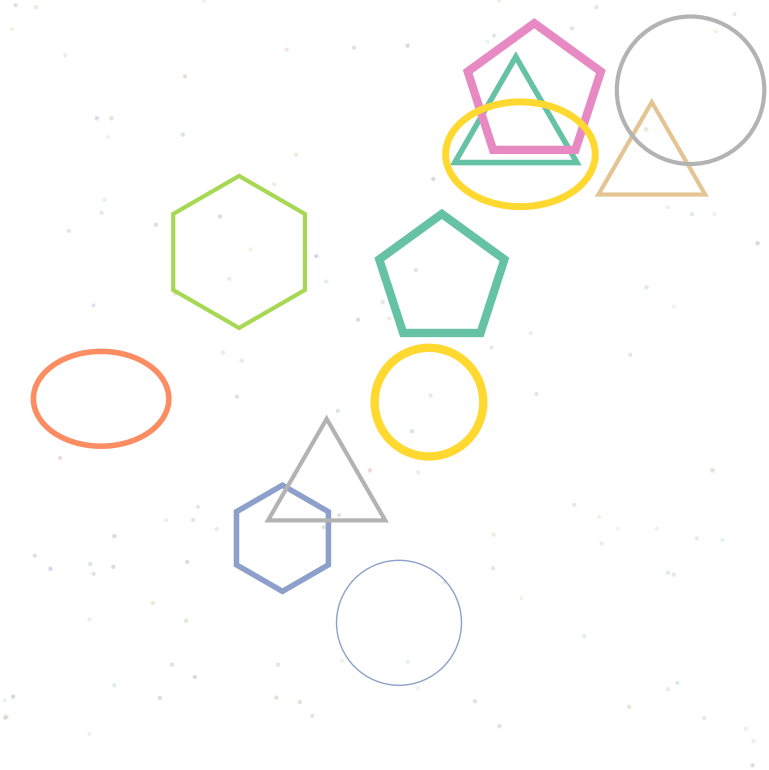[{"shape": "pentagon", "thickness": 3, "radius": 0.43, "center": [0.574, 0.637]}, {"shape": "triangle", "thickness": 2, "radius": 0.46, "center": [0.67, 0.835]}, {"shape": "oval", "thickness": 2, "radius": 0.44, "center": [0.131, 0.482]}, {"shape": "hexagon", "thickness": 2, "radius": 0.34, "center": [0.367, 0.301]}, {"shape": "circle", "thickness": 0.5, "radius": 0.41, "center": [0.518, 0.191]}, {"shape": "pentagon", "thickness": 3, "radius": 0.45, "center": [0.694, 0.879]}, {"shape": "hexagon", "thickness": 1.5, "radius": 0.49, "center": [0.31, 0.673]}, {"shape": "circle", "thickness": 3, "radius": 0.35, "center": [0.557, 0.478]}, {"shape": "oval", "thickness": 2.5, "radius": 0.49, "center": [0.676, 0.8]}, {"shape": "triangle", "thickness": 1.5, "radius": 0.4, "center": [0.847, 0.787]}, {"shape": "triangle", "thickness": 1.5, "radius": 0.44, "center": [0.424, 0.368]}, {"shape": "circle", "thickness": 1.5, "radius": 0.48, "center": [0.897, 0.883]}]